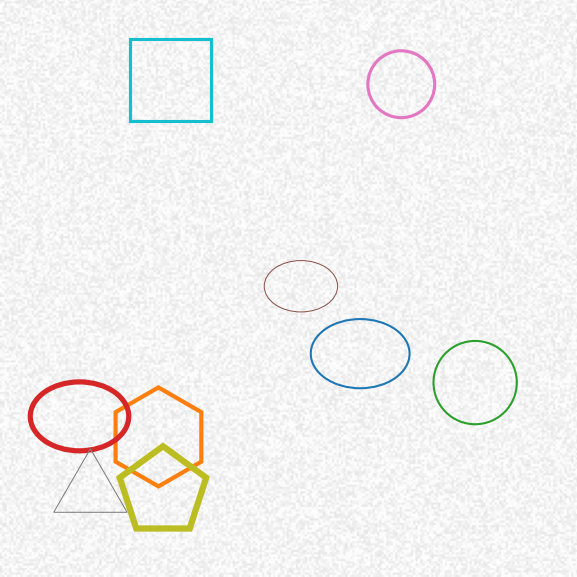[{"shape": "oval", "thickness": 1, "radius": 0.43, "center": [0.624, 0.387]}, {"shape": "hexagon", "thickness": 2, "radius": 0.43, "center": [0.274, 0.243]}, {"shape": "circle", "thickness": 1, "radius": 0.36, "center": [0.823, 0.337]}, {"shape": "oval", "thickness": 2.5, "radius": 0.43, "center": [0.138, 0.278]}, {"shape": "oval", "thickness": 0.5, "radius": 0.32, "center": [0.521, 0.503]}, {"shape": "circle", "thickness": 1.5, "radius": 0.29, "center": [0.695, 0.853]}, {"shape": "triangle", "thickness": 0.5, "radius": 0.37, "center": [0.157, 0.149]}, {"shape": "pentagon", "thickness": 3, "radius": 0.39, "center": [0.282, 0.148]}, {"shape": "square", "thickness": 1.5, "radius": 0.35, "center": [0.295, 0.86]}]